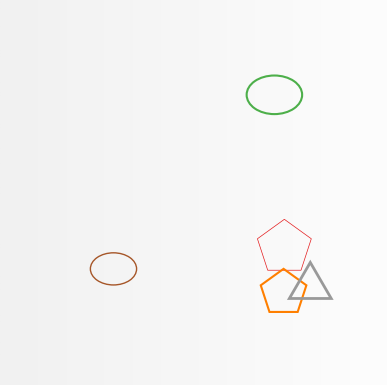[{"shape": "pentagon", "thickness": 0.5, "radius": 0.37, "center": [0.734, 0.357]}, {"shape": "oval", "thickness": 1.5, "radius": 0.36, "center": [0.708, 0.754]}, {"shape": "pentagon", "thickness": 1.5, "radius": 0.31, "center": [0.732, 0.24]}, {"shape": "oval", "thickness": 1, "radius": 0.3, "center": [0.293, 0.302]}, {"shape": "triangle", "thickness": 2, "radius": 0.31, "center": [0.801, 0.256]}]